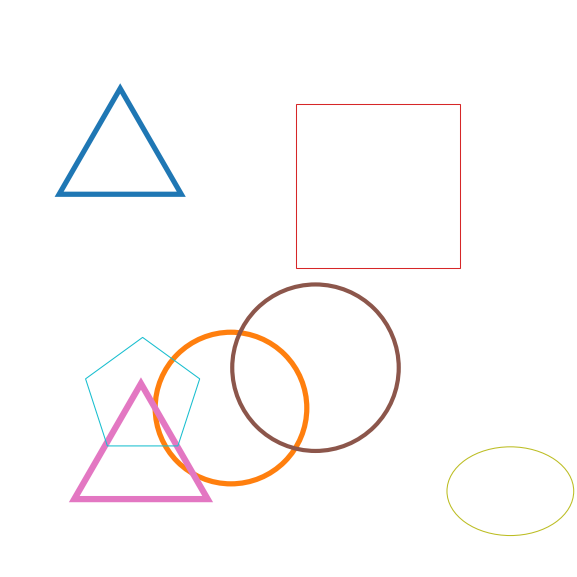[{"shape": "triangle", "thickness": 2.5, "radius": 0.61, "center": [0.208, 0.724]}, {"shape": "circle", "thickness": 2.5, "radius": 0.66, "center": [0.4, 0.293]}, {"shape": "square", "thickness": 0.5, "radius": 0.71, "center": [0.655, 0.677]}, {"shape": "circle", "thickness": 2, "radius": 0.72, "center": [0.546, 0.362]}, {"shape": "triangle", "thickness": 3, "radius": 0.67, "center": [0.244, 0.202]}, {"shape": "oval", "thickness": 0.5, "radius": 0.55, "center": [0.884, 0.149]}, {"shape": "pentagon", "thickness": 0.5, "radius": 0.52, "center": [0.247, 0.311]}]